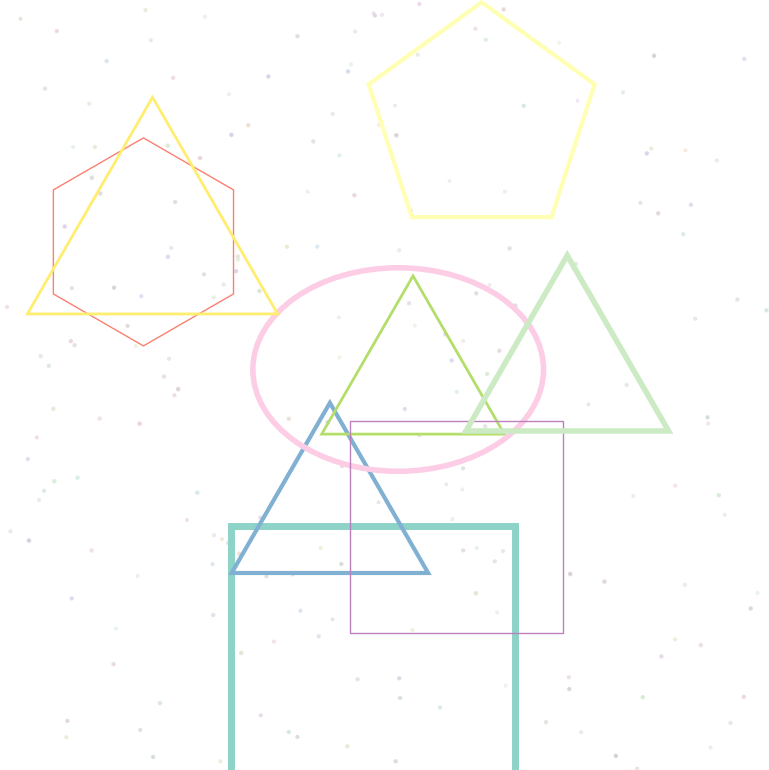[{"shape": "square", "thickness": 2.5, "radius": 0.92, "center": [0.485, 0.132]}, {"shape": "pentagon", "thickness": 1.5, "radius": 0.77, "center": [0.626, 0.843]}, {"shape": "hexagon", "thickness": 0.5, "radius": 0.68, "center": [0.186, 0.686]}, {"shape": "triangle", "thickness": 1.5, "radius": 0.74, "center": [0.428, 0.33]}, {"shape": "triangle", "thickness": 1, "radius": 0.68, "center": [0.536, 0.505]}, {"shape": "oval", "thickness": 2, "radius": 0.94, "center": [0.517, 0.52]}, {"shape": "square", "thickness": 0.5, "radius": 0.69, "center": [0.593, 0.316]}, {"shape": "triangle", "thickness": 2, "radius": 0.76, "center": [0.737, 0.516]}, {"shape": "triangle", "thickness": 1, "radius": 0.94, "center": [0.198, 0.686]}]